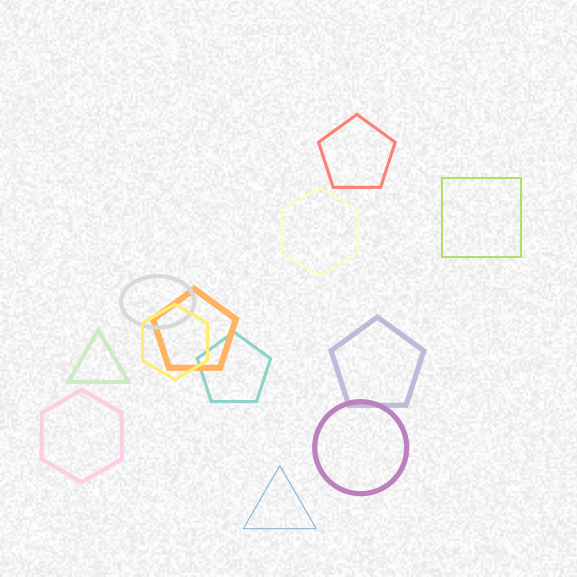[{"shape": "pentagon", "thickness": 1.5, "radius": 0.33, "center": [0.405, 0.358]}, {"shape": "hexagon", "thickness": 1, "radius": 0.38, "center": [0.553, 0.598]}, {"shape": "pentagon", "thickness": 2.5, "radius": 0.42, "center": [0.654, 0.366]}, {"shape": "pentagon", "thickness": 1.5, "radius": 0.35, "center": [0.618, 0.731]}, {"shape": "triangle", "thickness": 0.5, "radius": 0.36, "center": [0.485, 0.12]}, {"shape": "pentagon", "thickness": 3, "radius": 0.38, "center": [0.337, 0.423]}, {"shape": "square", "thickness": 1, "radius": 0.34, "center": [0.833, 0.623]}, {"shape": "hexagon", "thickness": 2, "radius": 0.4, "center": [0.142, 0.244]}, {"shape": "oval", "thickness": 2, "radius": 0.32, "center": [0.273, 0.477]}, {"shape": "circle", "thickness": 2.5, "radius": 0.4, "center": [0.625, 0.224]}, {"shape": "triangle", "thickness": 2, "radius": 0.3, "center": [0.17, 0.368]}, {"shape": "hexagon", "thickness": 1.5, "radius": 0.32, "center": [0.303, 0.407]}]